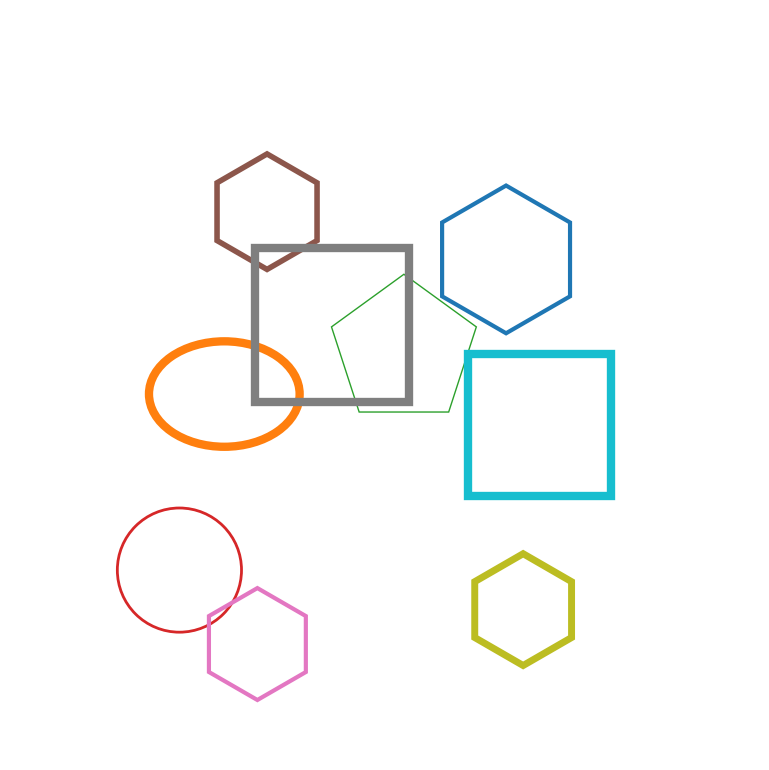[{"shape": "hexagon", "thickness": 1.5, "radius": 0.48, "center": [0.657, 0.663]}, {"shape": "oval", "thickness": 3, "radius": 0.49, "center": [0.291, 0.488]}, {"shape": "pentagon", "thickness": 0.5, "radius": 0.49, "center": [0.525, 0.545]}, {"shape": "circle", "thickness": 1, "radius": 0.4, "center": [0.233, 0.26]}, {"shape": "hexagon", "thickness": 2, "radius": 0.37, "center": [0.347, 0.725]}, {"shape": "hexagon", "thickness": 1.5, "radius": 0.36, "center": [0.334, 0.164]}, {"shape": "square", "thickness": 3, "radius": 0.5, "center": [0.431, 0.578]}, {"shape": "hexagon", "thickness": 2.5, "radius": 0.36, "center": [0.679, 0.208]}, {"shape": "square", "thickness": 3, "radius": 0.46, "center": [0.701, 0.448]}]